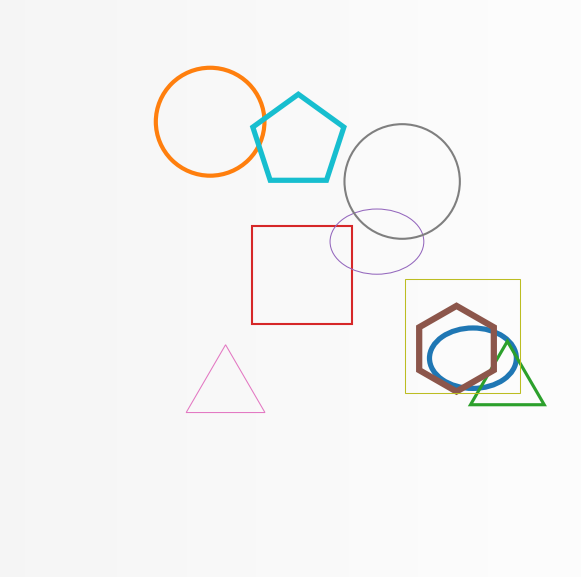[{"shape": "oval", "thickness": 2.5, "radius": 0.37, "center": [0.814, 0.379]}, {"shape": "circle", "thickness": 2, "radius": 0.47, "center": [0.362, 0.788]}, {"shape": "triangle", "thickness": 1.5, "radius": 0.37, "center": [0.873, 0.335]}, {"shape": "square", "thickness": 1, "radius": 0.43, "center": [0.52, 0.523]}, {"shape": "oval", "thickness": 0.5, "radius": 0.4, "center": [0.648, 0.581]}, {"shape": "hexagon", "thickness": 3, "radius": 0.37, "center": [0.785, 0.395]}, {"shape": "triangle", "thickness": 0.5, "radius": 0.39, "center": [0.388, 0.324]}, {"shape": "circle", "thickness": 1, "radius": 0.5, "center": [0.692, 0.685]}, {"shape": "square", "thickness": 0.5, "radius": 0.49, "center": [0.796, 0.417]}, {"shape": "pentagon", "thickness": 2.5, "radius": 0.41, "center": [0.513, 0.754]}]